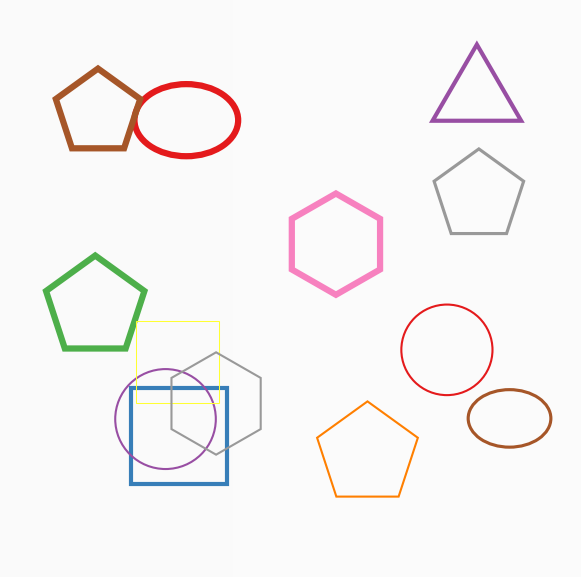[{"shape": "oval", "thickness": 3, "radius": 0.45, "center": [0.321, 0.791]}, {"shape": "circle", "thickness": 1, "radius": 0.39, "center": [0.769, 0.393]}, {"shape": "square", "thickness": 2, "radius": 0.41, "center": [0.309, 0.244]}, {"shape": "pentagon", "thickness": 3, "radius": 0.44, "center": [0.164, 0.468]}, {"shape": "circle", "thickness": 1, "radius": 0.43, "center": [0.285, 0.273]}, {"shape": "triangle", "thickness": 2, "radius": 0.44, "center": [0.82, 0.834]}, {"shape": "pentagon", "thickness": 1, "radius": 0.46, "center": [0.632, 0.213]}, {"shape": "square", "thickness": 0.5, "radius": 0.36, "center": [0.305, 0.372]}, {"shape": "oval", "thickness": 1.5, "radius": 0.36, "center": [0.877, 0.275]}, {"shape": "pentagon", "thickness": 3, "radius": 0.38, "center": [0.169, 0.804]}, {"shape": "hexagon", "thickness": 3, "radius": 0.44, "center": [0.578, 0.576]}, {"shape": "hexagon", "thickness": 1, "radius": 0.44, "center": [0.372, 0.3]}, {"shape": "pentagon", "thickness": 1.5, "radius": 0.41, "center": [0.824, 0.66]}]